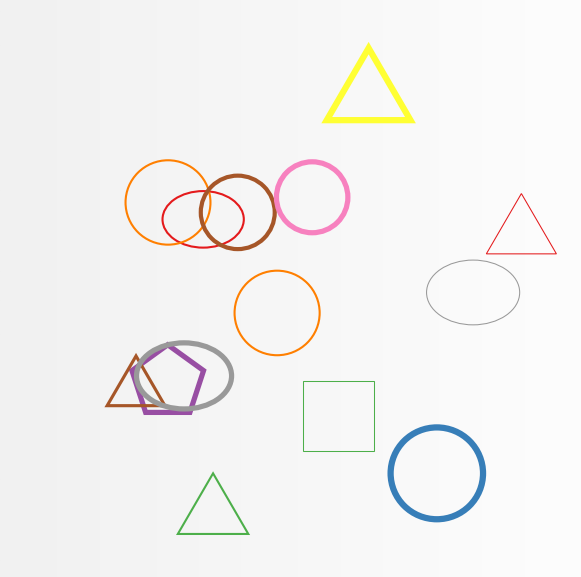[{"shape": "oval", "thickness": 1, "radius": 0.35, "center": [0.35, 0.619]}, {"shape": "triangle", "thickness": 0.5, "radius": 0.35, "center": [0.897, 0.594]}, {"shape": "circle", "thickness": 3, "radius": 0.4, "center": [0.752, 0.18]}, {"shape": "square", "thickness": 0.5, "radius": 0.3, "center": [0.582, 0.278]}, {"shape": "triangle", "thickness": 1, "radius": 0.35, "center": [0.367, 0.11]}, {"shape": "pentagon", "thickness": 2.5, "radius": 0.32, "center": [0.289, 0.337]}, {"shape": "circle", "thickness": 1, "radius": 0.37, "center": [0.477, 0.457]}, {"shape": "circle", "thickness": 1, "radius": 0.37, "center": [0.289, 0.649]}, {"shape": "triangle", "thickness": 3, "radius": 0.42, "center": [0.634, 0.833]}, {"shape": "triangle", "thickness": 1.5, "radius": 0.29, "center": [0.234, 0.325]}, {"shape": "circle", "thickness": 2, "radius": 0.32, "center": [0.409, 0.631]}, {"shape": "circle", "thickness": 2.5, "radius": 0.31, "center": [0.537, 0.658]}, {"shape": "oval", "thickness": 0.5, "radius": 0.4, "center": [0.814, 0.493]}, {"shape": "oval", "thickness": 2.5, "radius": 0.41, "center": [0.317, 0.348]}]